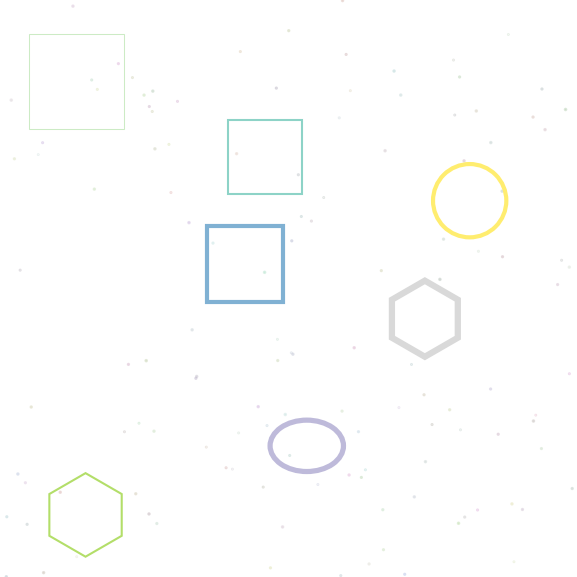[{"shape": "square", "thickness": 1, "radius": 0.32, "center": [0.458, 0.727]}, {"shape": "oval", "thickness": 2.5, "radius": 0.32, "center": [0.531, 0.227]}, {"shape": "square", "thickness": 2, "radius": 0.33, "center": [0.424, 0.541]}, {"shape": "hexagon", "thickness": 1, "radius": 0.36, "center": [0.148, 0.107]}, {"shape": "hexagon", "thickness": 3, "radius": 0.33, "center": [0.736, 0.447]}, {"shape": "square", "thickness": 0.5, "radius": 0.41, "center": [0.132, 0.858]}, {"shape": "circle", "thickness": 2, "radius": 0.32, "center": [0.813, 0.652]}]